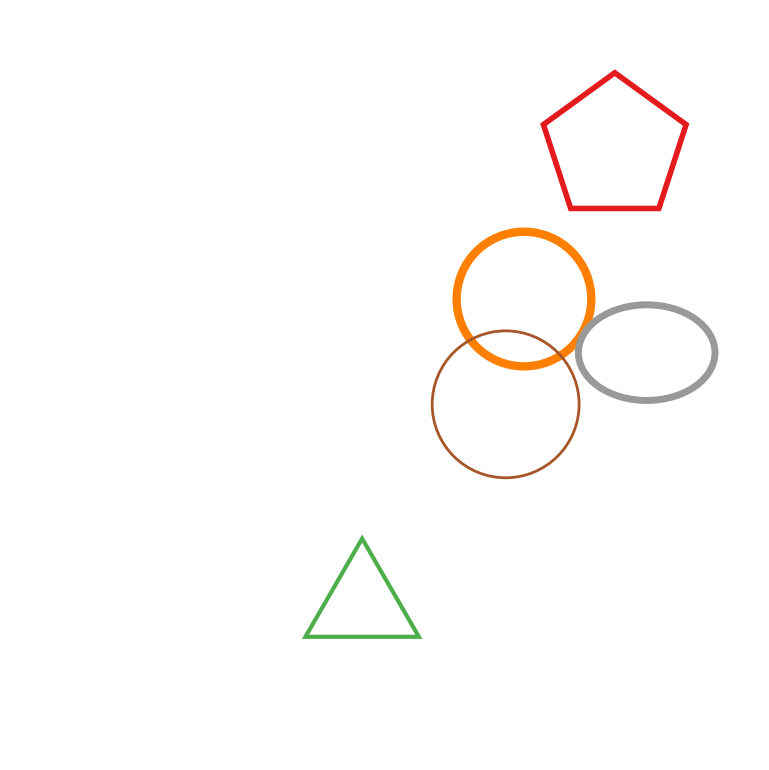[{"shape": "pentagon", "thickness": 2, "radius": 0.49, "center": [0.798, 0.808]}, {"shape": "triangle", "thickness": 1.5, "radius": 0.43, "center": [0.47, 0.216]}, {"shape": "circle", "thickness": 3, "radius": 0.44, "center": [0.68, 0.612]}, {"shape": "circle", "thickness": 1, "radius": 0.48, "center": [0.657, 0.475]}, {"shape": "oval", "thickness": 2.5, "radius": 0.44, "center": [0.84, 0.542]}]